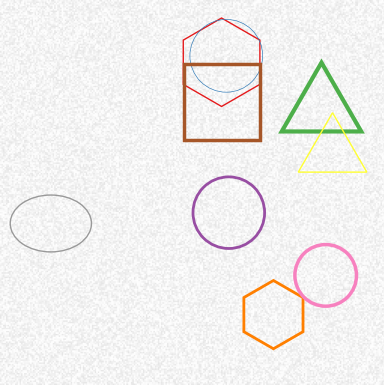[{"shape": "hexagon", "thickness": 1, "radius": 0.57, "center": [0.576, 0.838]}, {"shape": "circle", "thickness": 0.5, "radius": 0.47, "center": [0.588, 0.855]}, {"shape": "triangle", "thickness": 3, "radius": 0.6, "center": [0.835, 0.718]}, {"shape": "circle", "thickness": 2, "radius": 0.47, "center": [0.594, 0.448]}, {"shape": "hexagon", "thickness": 2, "radius": 0.44, "center": [0.71, 0.183]}, {"shape": "triangle", "thickness": 1, "radius": 0.51, "center": [0.864, 0.604]}, {"shape": "square", "thickness": 2.5, "radius": 0.49, "center": [0.577, 0.734]}, {"shape": "circle", "thickness": 2.5, "radius": 0.4, "center": [0.846, 0.285]}, {"shape": "oval", "thickness": 1, "radius": 0.53, "center": [0.132, 0.42]}]